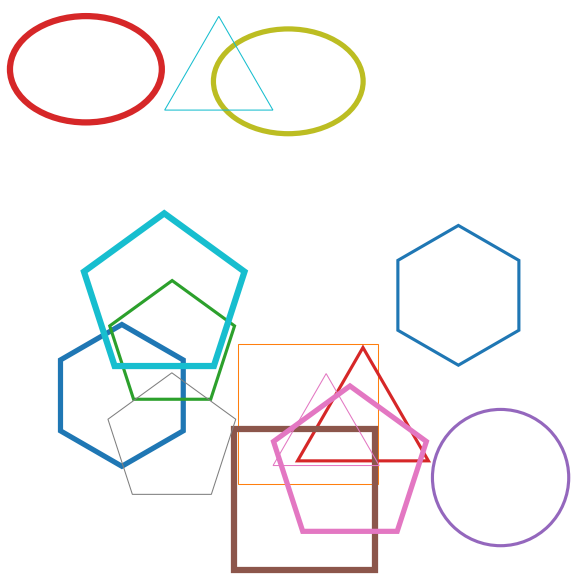[{"shape": "hexagon", "thickness": 2.5, "radius": 0.61, "center": [0.211, 0.314]}, {"shape": "hexagon", "thickness": 1.5, "radius": 0.6, "center": [0.794, 0.488]}, {"shape": "square", "thickness": 0.5, "radius": 0.61, "center": [0.533, 0.283]}, {"shape": "pentagon", "thickness": 1.5, "radius": 0.57, "center": [0.298, 0.4]}, {"shape": "triangle", "thickness": 1.5, "radius": 0.65, "center": [0.629, 0.267]}, {"shape": "oval", "thickness": 3, "radius": 0.66, "center": [0.149, 0.879]}, {"shape": "circle", "thickness": 1.5, "radius": 0.59, "center": [0.867, 0.172]}, {"shape": "square", "thickness": 3, "radius": 0.61, "center": [0.526, 0.134]}, {"shape": "triangle", "thickness": 0.5, "radius": 0.53, "center": [0.565, 0.246]}, {"shape": "pentagon", "thickness": 2.5, "radius": 0.7, "center": [0.606, 0.192]}, {"shape": "pentagon", "thickness": 0.5, "radius": 0.58, "center": [0.298, 0.237]}, {"shape": "oval", "thickness": 2.5, "radius": 0.65, "center": [0.499, 0.858]}, {"shape": "pentagon", "thickness": 3, "radius": 0.73, "center": [0.284, 0.484]}, {"shape": "triangle", "thickness": 0.5, "radius": 0.54, "center": [0.379, 0.863]}]